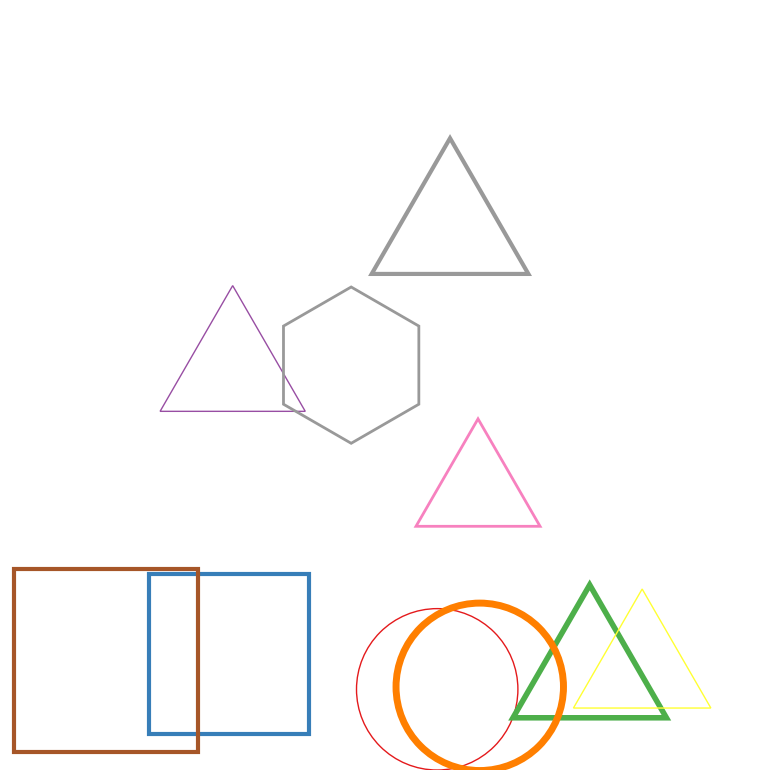[{"shape": "circle", "thickness": 0.5, "radius": 0.52, "center": [0.568, 0.105]}, {"shape": "square", "thickness": 1.5, "radius": 0.52, "center": [0.298, 0.151]}, {"shape": "triangle", "thickness": 2, "radius": 0.58, "center": [0.766, 0.125]}, {"shape": "triangle", "thickness": 0.5, "radius": 0.54, "center": [0.302, 0.52]}, {"shape": "circle", "thickness": 2.5, "radius": 0.54, "center": [0.623, 0.108]}, {"shape": "triangle", "thickness": 0.5, "radius": 0.52, "center": [0.834, 0.132]}, {"shape": "square", "thickness": 1.5, "radius": 0.6, "center": [0.138, 0.142]}, {"shape": "triangle", "thickness": 1, "radius": 0.47, "center": [0.621, 0.363]}, {"shape": "triangle", "thickness": 1.5, "radius": 0.59, "center": [0.584, 0.703]}, {"shape": "hexagon", "thickness": 1, "radius": 0.51, "center": [0.456, 0.526]}]